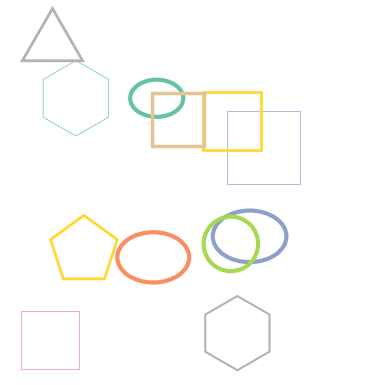[{"shape": "hexagon", "thickness": 0.5, "radius": 0.49, "center": [0.197, 0.745]}, {"shape": "oval", "thickness": 3, "radius": 0.34, "center": [0.407, 0.745]}, {"shape": "oval", "thickness": 3, "radius": 0.47, "center": [0.398, 0.332]}, {"shape": "square", "thickness": 0.5, "radius": 0.47, "center": [0.683, 0.617]}, {"shape": "oval", "thickness": 3, "radius": 0.48, "center": [0.648, 0.386]}, {"shape": "square", "thickness": 0.5, "radius": 0.38, "center": [0.129, 0.116]}, {"shape": "circle", "thickness": 3, "radius": 0.35, "center": [0.6, 0.366]}, {"shape": "pentagon", "thickness": 2, "radius": 0.46, "center": [0.218, 0.35]}, {"shape": "square", "thickness": 2, "radius": 0.38, "center": [0.603, 0.687]}, {"shape": "square", "thickness": 2.5, "radius": 0.34, "center": [0.462, 0.69]}, {"shape": "hexagon", "thickness": 1.5, "radius": 0.48, "center": [0.617, 0.135]}, {"shape": "triangle", "thickness": 2, "radius": 0.45, "center": [0.136, 0.887]}]